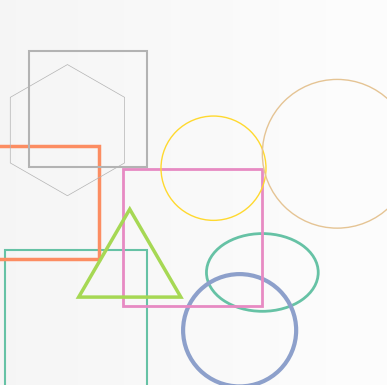[{"shape": "oval", "thickness": 2, "radius": 0.72, "center": [0.677, 0.292]}, {"shape": "square", "thickness": 1.5, "radius": 0.91, "center": [0.197, 0.167]}, {"shape": "square", "thickness": 2.5, "radius": 0.73, "center": [0.108, 0.473]}, {"shape": "circle", "thickness": 3, "radius": 0.73, "center": [0.618, 0.142]}, {"shape": "square", "thickness": 2, "radius": 0.89, "center": [0.497, 0.383]}, {"shape": "triangle", "thickness": 2.5, "radius": 0.76, "center": [0.335, 0.304]}, {"shape": "circle", "thickness": 1, "radius": 0.68, "center": [0.551, 0.563]}, {"shape": "circle", "thickness": 1, "radius": 0.97, "center": [0.87, 0.601]}, {"shape": "hexagon", "thickness": 0.5, "radius": 0.85, "center": [0.174, 0.662]}, {"shape": "square", "thickness": 1.5, "radius": 0.76, "center": [0.227, 0.717]}]